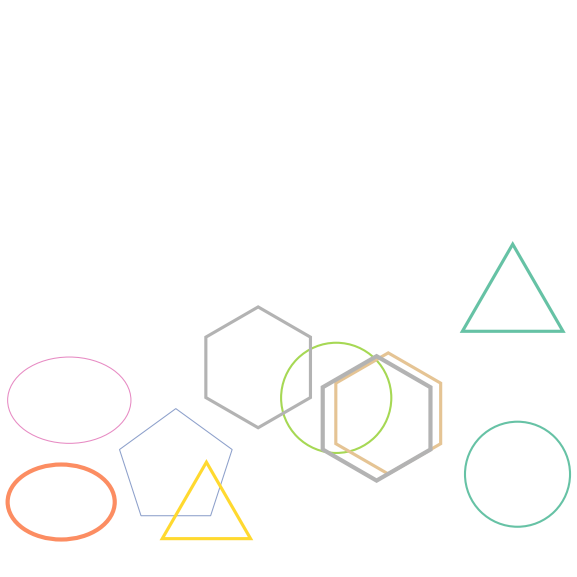[{"shape": "triangle", "thickness": 1.5, "radius": 0.5, "center": [0.888, 0.476]}, {"shape": "circle", "thickness": 1, "radius": 0.45, "center": [0.896, 0.178]}, {"shape": "oval", "thickness": 2, "radius": 0.46, "center": [0.106, 0.13]}, {"shape": "pentagon", "thickness": 0.5, "radius": 0.51, "center": [0.304, 0.189]}, {"shape": "oval", "thickness": 0.5, "radius": 0.53, "center": [0.12, 0.306]}, {"shape": "circle", "thickness": 1, "radius": 0.48, "center": [0.582, 0.31]}, {"shape": "triangle", "thickness": 1.5, "radius": 0.44, "center": [0.357, 0.111]}, {"shape": "hexagon", "thickness": 1.5, "radius": 0.52, "center": [0.672, 0.283]}, {"shape": "hexagon", "thickness": 2, "radius": 0.54, "center": [0.652, 0.275]}, {"shape": "hexagon", "thickness": 1.5, "radius": 0.52, "center": [0.447, 0.363]}]